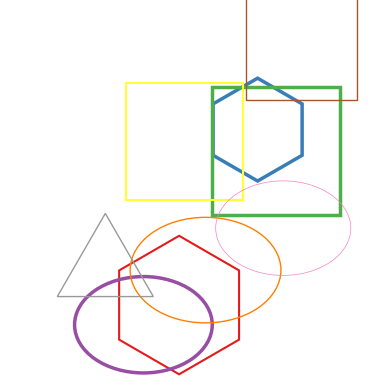[{"shape": "hexagon", "thickness": 1.5, "radius": 0.9, "center": [0.465, 0.208]}, {"shape": "hexagon", "thickness": 2.5, "radius": 0.67, "center": [0.669, 0.663]}, {"shape": "square", "thickness": 2.5, "radius": 0.83, "center": [0.717, 0.609]}, {"shape": "oval", "thickness": 2.5, "radius": 0.89, "center": [0.372, 0.156]}, {"shape": "oval", "thickness": 1, "radius": 0.98, "center": [0.534, 0.298]}, {"shape": "square", "thickness": 1.5, "radius": 0.76, "center": [0.478, 0.633]}, {"shape": "square", "thickness": 1, "radius": 0.72, "center": [0.784, 0.886]}, {"shape": "oval", "thickness": 0.5, "radius": 0.88, "center": [0.736, 0.407]}, {"shape": "triangle", "thickness": 1, "radius": 0.72, "center": [0.274, 0.302]}]